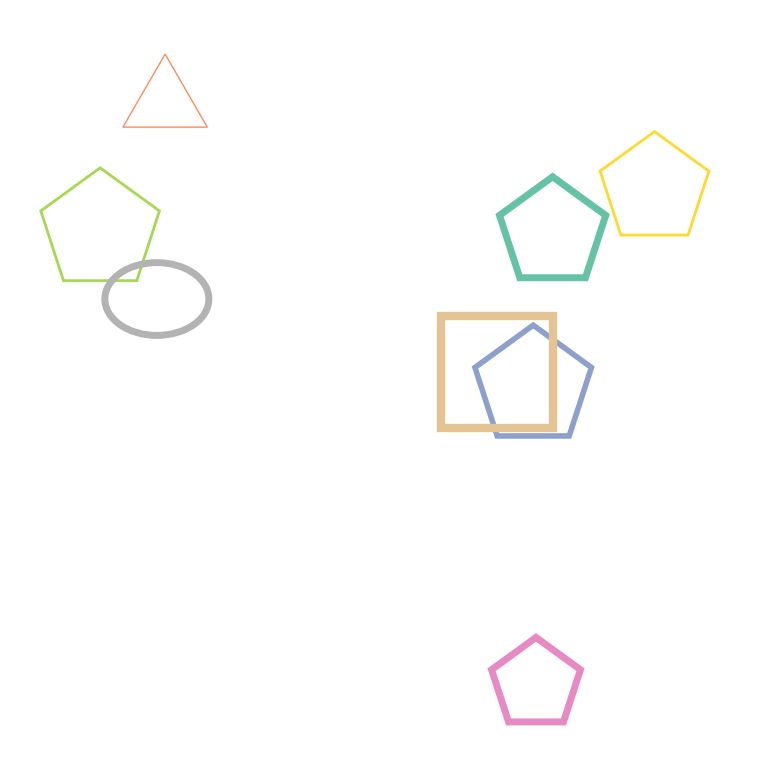[{"shape": "pentagon", "thickness": 2.5, "radius": 0.36, "center": [0.718, 0.698]}, {"shape": "triangle", "thickness": 0.5, "radius": 0.32, "center": [0.214, 0.866]}, {"shape": "pentagon", "thickness": 2, "radius": 0.4, "center": [0.692, 0.498]}, {"shape": "pentagon", "thickness": 2.5, "radius": 0.3, "center": [0.696, 0.112]}, {"shape": "pentagon", "thickness": 1, "radius": 0.4, "center": [0.13, 0.701]}, {"shape": "pentagon", "thickness": 1, "radius": 0.37, "center": [0.85, 0.755]}, {"shape": "square", "thickness": 3, "radius": 0.36, "center": [0.645, 0.517]}, {"shape": "oval", "thickness": 2.5, "radius": 0.34, "center": [0.204, 0.612]}]